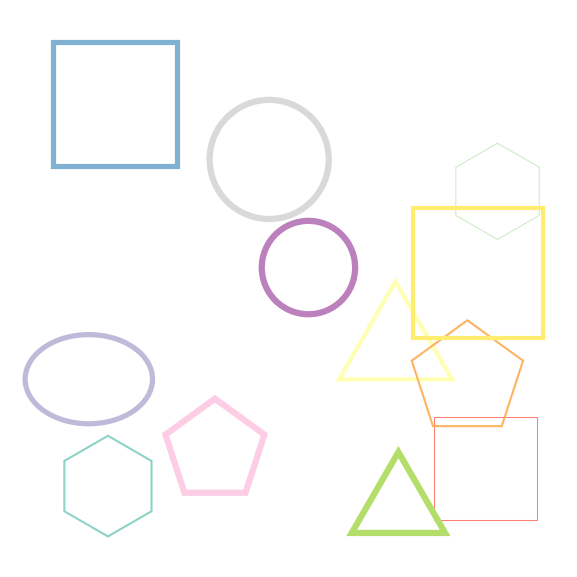[{"shape": "hexagon", "thickness": 1, "radius": 0.44, "center": [0.187, 0.157]}, {"shape": "triangle", "thickness": 2, "radius": 0.56, "center": [0.685, 0.399]}, {"shape": "oval", "thickness": 2.5, "radius": 0.55, "center": [0.154, 0.343]}, {"shape": "square", "thickness": 0.5, "radius": 0.45, "center": [0.84, 0.188]}, {"shape": "square", "thickness": 2.5, "radius": 0.53, "center": [0.199, 0.819]}, {"shape": "pentagon", "thickness": 1, "radius": 0.51, "center": [0.809, 0.343]}, {"shape": "triangle", "thickness": 3, "radius": 0.47, "center": [0.69, 0.123]}, {"shape": "pentagon", "thickness": 3, "radius": 0.45, "center": [0.372, 0.219]}, {"shape": "circle", "thickness": 3, "radius": 0.52, "center": [0.466, 0.723]}, {"shape": "circle", "thickness": 3, "radius": 0.4, "center": [0.534, 0.536]}, {"shape": "hexagon", "thickness": 0.5, "radius": 0.42, "center": [0.861, 0.668]}, {"shape": "square", "thickness": 2, "radius": 0.56, "center": [0.828, 0.526]}]